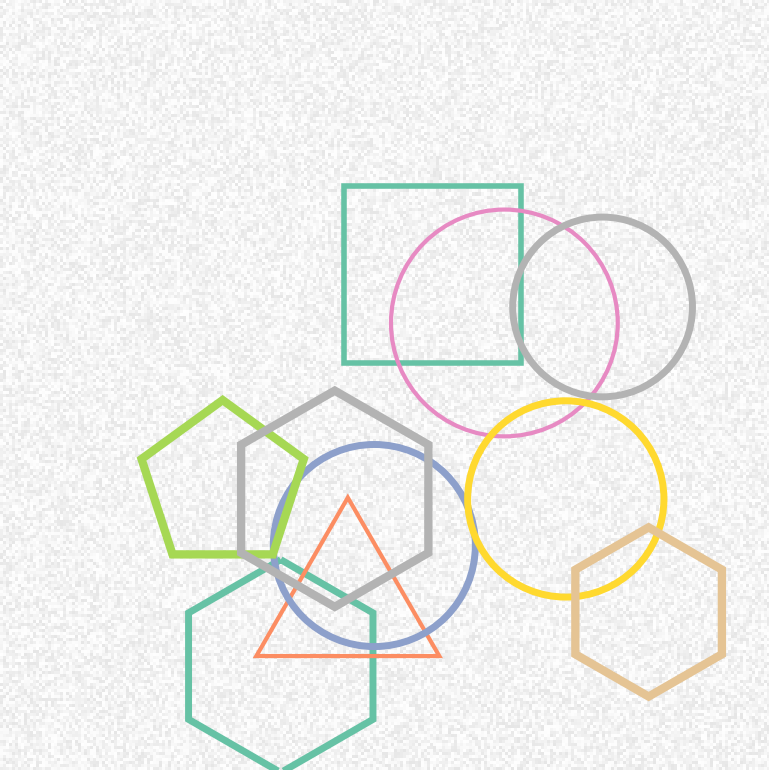[{"shape": "square", "thickness": 2, "radius": 0.57, "center": [0.562, 0.643]}, {"shape": "hexagon", "thickness": 2.5, "radius": 0.69, "center": [0.365, 0.135]}, {"shape": "triangle", "thickness": 1.5, "radius": 0.69, "center": [0.452, 0.217]}, {"shape": "circle", "thickness": 2.5, "radius": 0.66, "center": [0.486, 0.292]}, {"shape": "circle", "thickness": 1.5, "radius": 0.74, "center": [0.655, 0.581]}, {"shape": "pentagon", "thickness": 3, "radius": 0.55, "center": [0.289, 0.37]}, {"shape": "circle", "thickness": 2.5, "radius": 0.64, "center": [0.735, 0.352]}, {"shape": "hexagon", "thickness": 3, "radius": 0.55, "center": [0.842, 0.205]}, {"shape": "circle", "thickness": 2.5, "radius": 0.58, "center": [0.783, 0.601]}, {"shape": "hexagon", "thickness": 3, "radius": 0.7, "center": [0.435, 0.352]}]